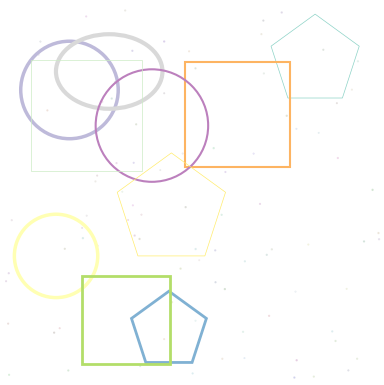[{"shape": "pentagon", "thickness": 0.5, "radius": 0.6, "center": [0.819, 0.843]}, {"shape": "circle", "thickness": 2.5, "radius": 0.54, "center": [0.146, 0.335]}, {"shape": "circle", "thickness": 2.5, "radius": 0.63, "center": [0.18, 0.766]}, {"shape": "pentagon", "thickness": 2, "radius": 0.51, "center": [0.439, 0.141]}, {"shape": "square", "thickness": 1.5, "radius": 0.68, "center": [0.618, 0.702]}, {"shape": "square", "thickness": 2, "radius": 0.57, "center": [0.327, 0.169]}, {"shape": "oval", "thickness": 3, "radius": 0.69, "center": [0.284, 0.814]}, {"shape": "circle", "thickness": 1.5, "radius": 0.73, "center": [0.395, 0.674]}, {"shape": "square", "thickness": 0.5, "radius": 0.72, "center": [0.224, 0.701]}, {"shape": "pentagon", "thickness": 0.5, "radius": 0.74, "center": [0.445, 0.455]}]